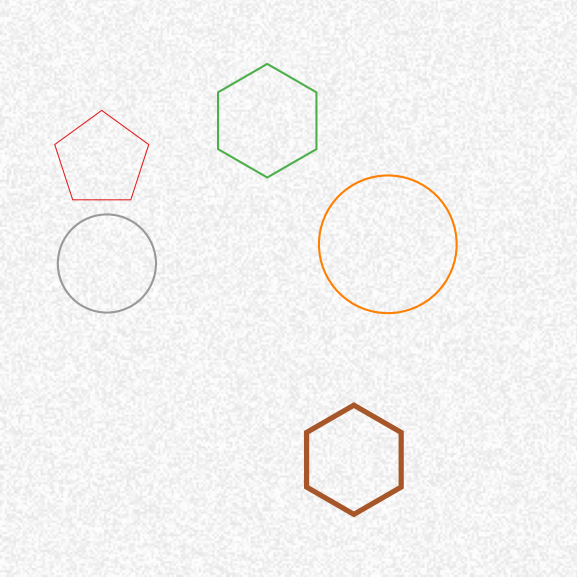[{"shape": "pentagon", "thickness": 0.5, "radius": 0.43, "center": [0.176, 0.722]}, {"shape": "hexagon", "thickness": 1, "radius": 0.49, "center": [0.463, 0.79]}, {"shape": "circle", "thickness": 1, "radius": 0.6, "center": [0.672, 0.576]}, {"shape": "hexagon", "thickness": 2.5, "radius": 0.47, "center": [0.613, 0.203]}, {"shape": "circle", "thickness": 1, "radius": 0.42, "center": [0.185, 0.543]}]